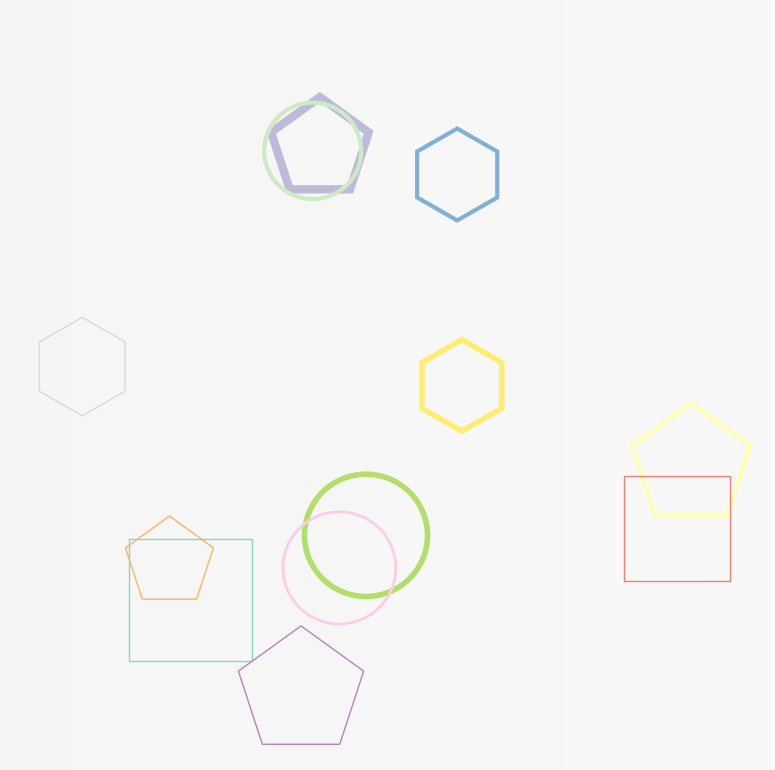[{"shape": "square", "thickness": 0.5, "radius": 0.4, "center": [0.246, 0.221]}, {"shape": "pentagon", "thickness": 1.5, "radius": 0.4, "center": [0.892, 0.396]}, {"shape": "pentagon", "thickness": 3, "radius": 0.33, "center": [0.413, 0.808]}, {"shape": "square", "thickness": 0.5, "radius": 0.34, "center": [0.874, 0.314]}, {"shape": "hexagon", "thickness": 1.5, "radius": 0.3, "center": [0.59, 0.773]}, {"shape": "pentagon", "thickness": 0.5, "radius": 0.3, "center": [0.219, 0.27]}, {"shape": "circle", "thickness": 2, "radius": 0.4, "center": [0.472, 0.305]}, {"shape": "circle", "thickness": 1, "radius": 0.36, "center": [0.438, 0.262]}, {"shape": "hexagon", "thickness": 0.5, "radius": 0.32, "center": [0.106, 0.524]}, {"shape": "pentagon", "thickness": 0.5, "radius": 0.42, "center": [0.388, 0.102]}, {"shape": "circle", "thickness": 1.5, "radius": 0.31, "center": [0.403, 0.804]}, {"shape": "hexagon", "thickness": 2, "radius": 0.3, "center": [0.596, 0.5]}]